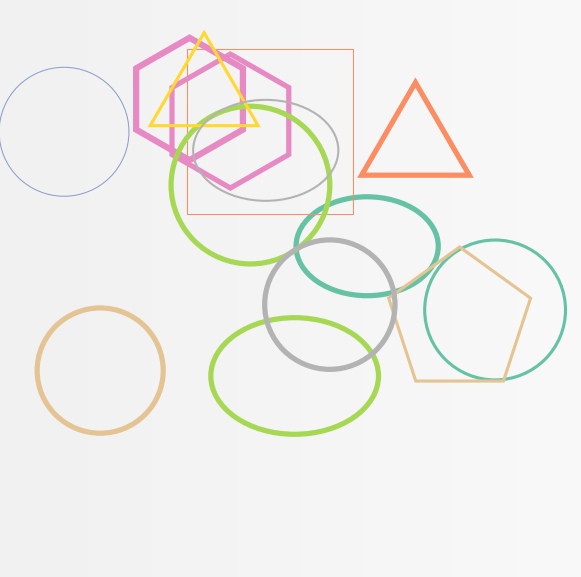[{"shape": "circle", "thickness": 1.5, "radius": 0.61, "center": [0.852, 0.462]}, {"shape": "oval", "thickness": 2.5, "radius": 0.61, "center": [0.632, 0.573]}, {"shape": "square", "thickness": 0.5, "radius": 0.71, "center": [0.465, 0.772]}, {"shape": "triangle", "thickness": 2.5, "radius": 0.53, "center": [0.715, 0.749]}, {"shape": "circle", "thickness": 0.5, "radius": 0.56, "center": [0.11, 0.771]}, {"shape": "hexagon", "thickness": 3, "radius": 0.53, "center": [0.326, 0.828]}, {"shape": "hexagon", "thickness": 2.5, "radius": 0.58, "center": [0.396, 0.79]}, {"shape": "circle", "thickness": 2.5, "radius": 0.68, "center": [0.431, 0.679]}, {"shape": "oval", "thickness": 2.5, "radius": 0.72, "center": [0.507, 0.348]}, {"shape": "triangle", "thickness": 1.5, "radius": 0.54, "center": [0.351, 0.835]}, {"shape": "pentagon", "thickness": 1.5, "radius": 0.64, "center": [0.791, 0.443]}, {"shape": "circle", "thickness": 2.5, "radius": 0.54, "center": [0.172, 0.357]}, {"shape": "oval", "thickness": 1, "radius": 0.62, "center": [0.457, 0.739]}, {"shape": "circle", "thickness": 2.5, "radius": 0.56, "center": [0.567, 0.472]}]